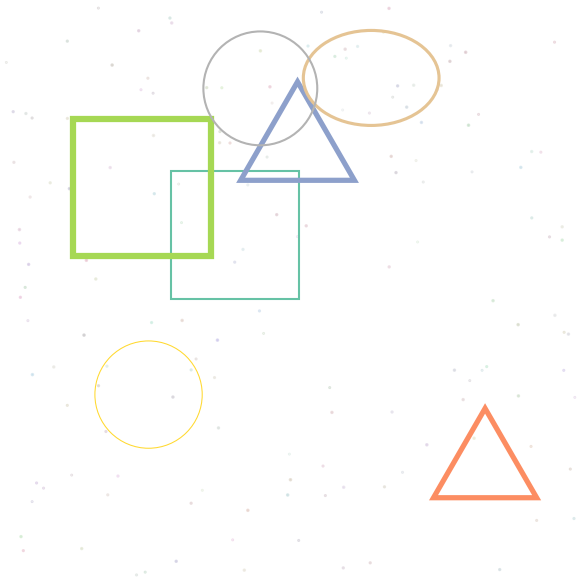[{"shape": "square", "thickness": 1, "radius": 0.56, "center": [0.406, 0.592]}, {"shape": "triangle", "thickness": 2.5, "radius": 0.52, "center": [0.84, 0.189]}, {"shape": "triangle", "thickness": 2.5, "radius": 0.57, "center": [0.515, 0.744]}, {"shape": "square", "thickness": 3, "radius": 0.6, "center": [0.246, 0.675]}, {"shape": "circle", "thickness": 0.5, "radius": 0.46, "center": [0.257, 0.316]}, {"shape": "oval", "thickness": 1.5, "radius": 0.59, "center": [0.643, 0.864]}, {"shape": "circle", "thickness": 1, "radius": 0.49, "center": [0.451, 0.846]}]